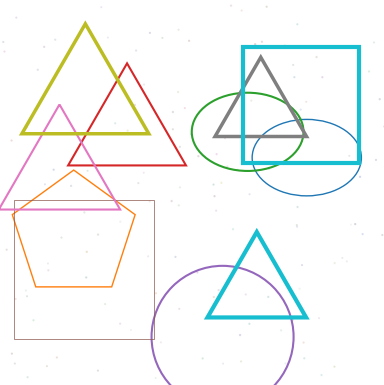[{"shape": "oval", "thickness": 1, "radius": 0.71, "center": [0.797, 0.591]}, {"shape": "pentagon", "thickness": 1, "radius": 0.84, "center": [0.191, 0.391]}, {"shape": "oval", "thickness": 1.5, "radius": 0.73, "center": [0.643, 0.658]}, {"shape": "triangle", "thickness": 1.5, "radius": 0.88, "center": [0.33, 0.659]}, {"shape": "circle", "thickness": 1.5, "radius": 0.92, "center": [0.578, 0.125]}, {"shape": "square", "thickness": 0.5, "radius": 0.91, "center": [0.218, 0.3]}, {"shape": "triangle", "thickness": 1.5, "radius": 0.91, "center": [0.154, 0.547]}, {"shape": "triangle", "thickness": 2.5, "radius": 0.69, "center": [0.677, 0.714]}, {"shape": "triangle", "thickness": 2.5, "radius": 0.95, "center": [0.222, 0.748]}, {"shape": "square", "thickness": 3, "radius": 0.76, "center": [0.782, 0.727]}, {"shape": "triangle", "thickness": 3, "radius": 0.74, "center": [0.667, 0.249]}]